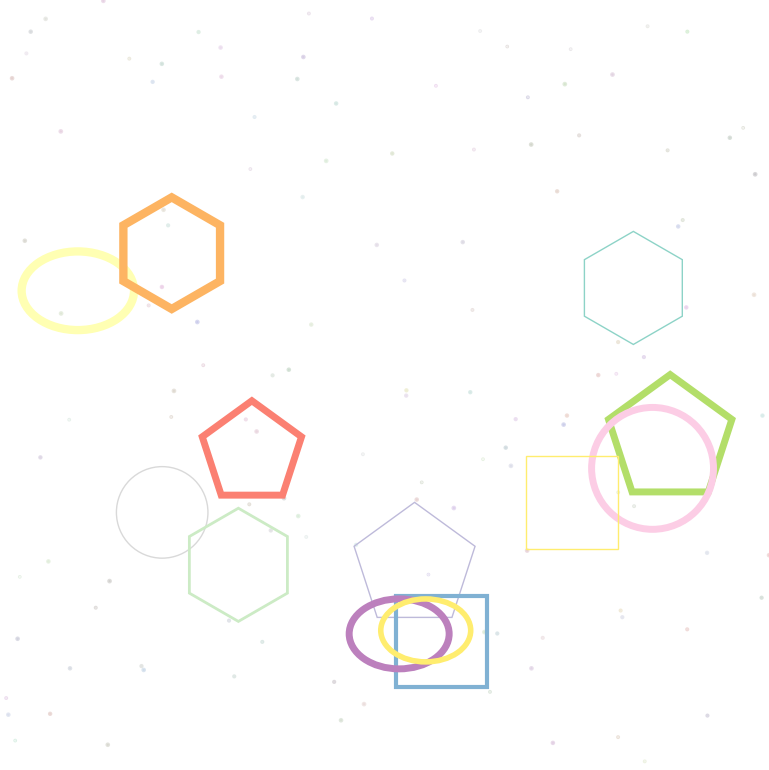[{"shape": "hexagon", "thickness": 0.5, "radius": 0.37, "center": [0.823, 0.626]}, {"shape": "oval", "thickness": 3, "radius": 0.36, "center": [0.101, 0.622]}, {"shape": "pentagon", "thickness": 0.5, "radius": 0.41, "center": [0.538, 0.265]}, {"shape": "pentagon", "thickness": 2.5, "radius": 0.34, "center": [0.327, 0.412]}, {"shape": "square", "thickness": 1.5, "radius": 0.3, "center": [0.574, 0.166]}, {"shape": "hexagon", "thickness": 3, "radius": 0.36, "center": [0.223, 0.671]}, {"shape": "pentagon", "thickness": 2.5, "radius": 0.42, "center": [0.87, 0.429]}, {"shape": "circle", "thickness": 2.5, "radius": 0.4, "center": [0.847, 0.392]}, {"shape": "circle", "thickness": 0.5, "radius": 0.3, "center": [0.211, 0.335]}, {"shape": "oval", "thickness": 2.5, "radius": 0.32, "center": [0.518, 0.177]}, {"shape": "hexagon", "thickness": 1, "radius": 0.37, "center": [0.31, 0.266]}, {"shape": "oval", "thickness": 2, "radius": 0.29, "center": [0.553, 0.181]}, {"shape": "square", "thickness": 0.5, "radius": 0.3, "center": [0.743, 0.347]}]